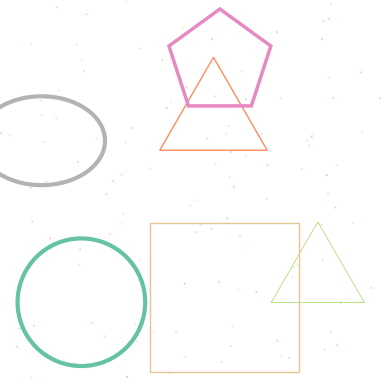[{"shape": "circle", "thickness": 3, "radius": 0.83, "center": [0.211, 0.215]}, {"shape": "triangle", "thickness": 1, "radius": 0.81, "center": [0.554, 0.69]}, {"shape": "pentagon", "thickness": 2.5, "radius": 0.7, "center": [0.571, 0.837]}, {"shape": "triangle", "thickness": 0.5, "radius": 0.7, "center": [0.826, 0.284]}, {"shape": "square", "thickness": 1, "radius": 0.97, "center": [0.582, 0.226]}, {"shape": "oval", "thickness": 3, "radius": 0.82, "center": [0.108, 0.635]}]